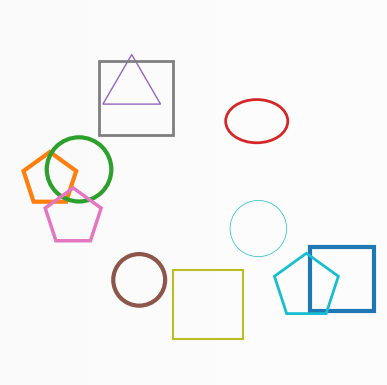[{"shape": "square", "thickness": 3, "radius": 0.42, "center": [0.882, 0.276]}, {"shape": "pentagon", "thickness": 3, "radius": 0.36, "center": [0.129, 0.534]}, {"shape": "circle", "thickness": 3, "radius": 0.42, "center": [0.204, 0.56]}, {"shape": "oval", "thickness": 2, "radius": 0.4, "center": [0.663, 0.685]}, {"shape": "triangle", "thickness": 1, "radius": 0.43, "center": [0.34, 0.773]}, {"shape": "circle", "thickness": 3, "radius": 0.33, "center": [0.359, 0.273]}, {"shape": "pentagon", "thickness": 2.5, "radius": 0.38, "center": [0.189, 0.436]}, {"shape": "square", "thickness": 2, "radius": 0.48, "center": [0.351, 0.746]}, {"shape": "square", "thickness": 1.5, "radius": 0.45, "center": [0.538, 0.209]}, {"shape": "circle", "thickness": 0.5, "radius": 0.37, "center": [0.667, 0.406]}, {"shape": "pentagon", "thickness": 2, "radius": 0.43, "center": [0.791, 0.256]}]